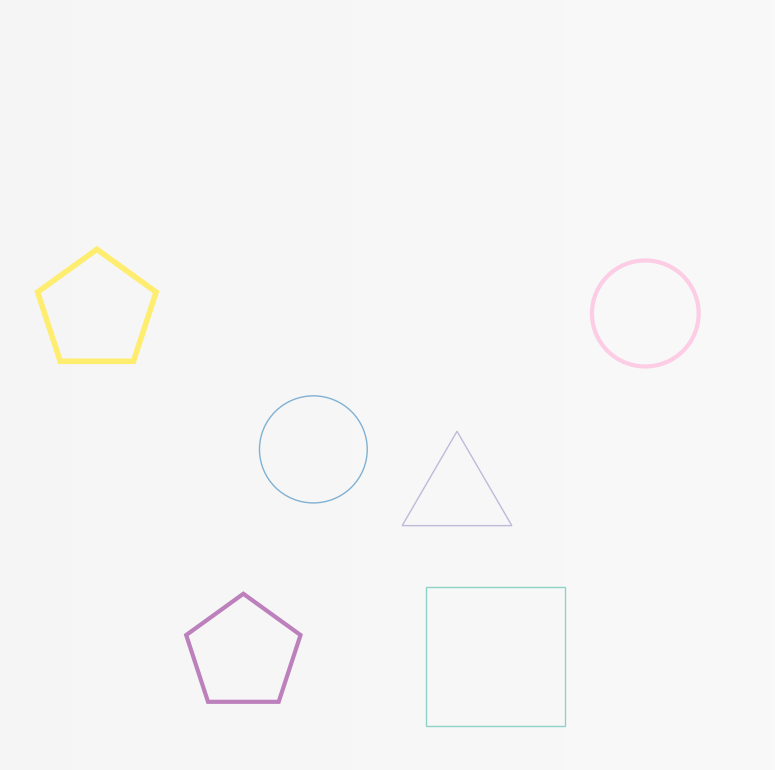[{"shape": "square", "thickness": 0.5, "radius": 0.45, "center": [0.639, 0.148]}, {"shape": "triangle", "thickness": 0.5, "radius": 0.41, "center": [0.59, 0.358]}, {"shape": "circle", "thickness": 0.5, "radius": 0.35, "center": [0.404, 0.416]}, {"shape": "circle", "thickness": 1.5, "radius": 0.34, "center": [0.833, 0.593]}, {"shape": "pentagon", "thickness": 1.5, "radius": 0.39, "center": [0.314, 0.151]}, {"shape": "pentagon", "thickness": 2, "radius": 0.4, "center": [0.125, 0.596]}]